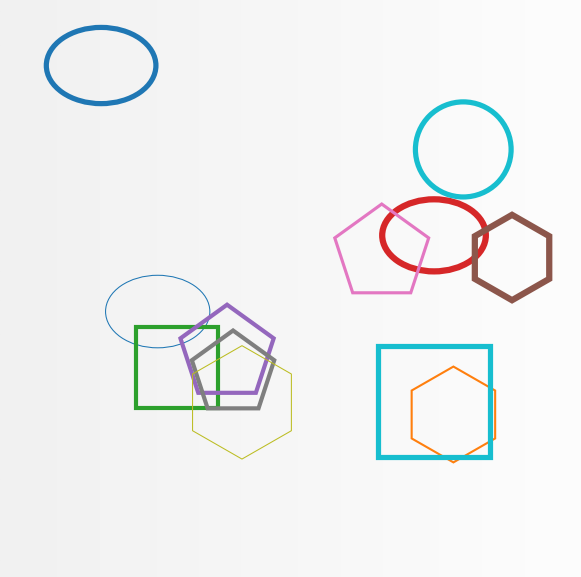[{"shape": "oval", "thickness": 0.5, "radius": 0.45, "center": [0.271, 0.46]}, {"shape": "oval", "thickness": 2.5, "radius": 0.47, "center": [0.174, 0.886]}, {"shape": "hexagon", "thickness": 1, "radius": 0.41, "center": [0.78, 0.281]}, {"shape": "square", "thickness": 2, "radius": 0.35, "center": [0.304, 0.363]}, {"shape": "oval", "thickness": 3, "radius": 0.45, "center": [0.747, 0.592]}, {"shape": "pentagon", "thickness": 2, "radius": 0.42, "center": [0.391, 0.387]}, {"shape": "hexagon", "thickness": 3, "radius": 0.37, "center": [0.881, 0.553]}, {"shape": "pentagon", "thickness": 1.5, "radius": 0.42, "center": [0.657, 0.561]}, {"shape": "pentagon", "thickness": 2, "radius": 0.37, "center": [0.401, 0.352]}, {"shape": "hexagon", "thickness": 0.5, "radius": 0.49, "center": [0.416, 0.302]}, {"shape": "square", "thickness": 2.5, "radius": 0.48, "center": [0.747, 0.304]}, {"shape": "circle", "thickness": 2.5, "radius": 0.41, "center": [0.797, 0.74]}]